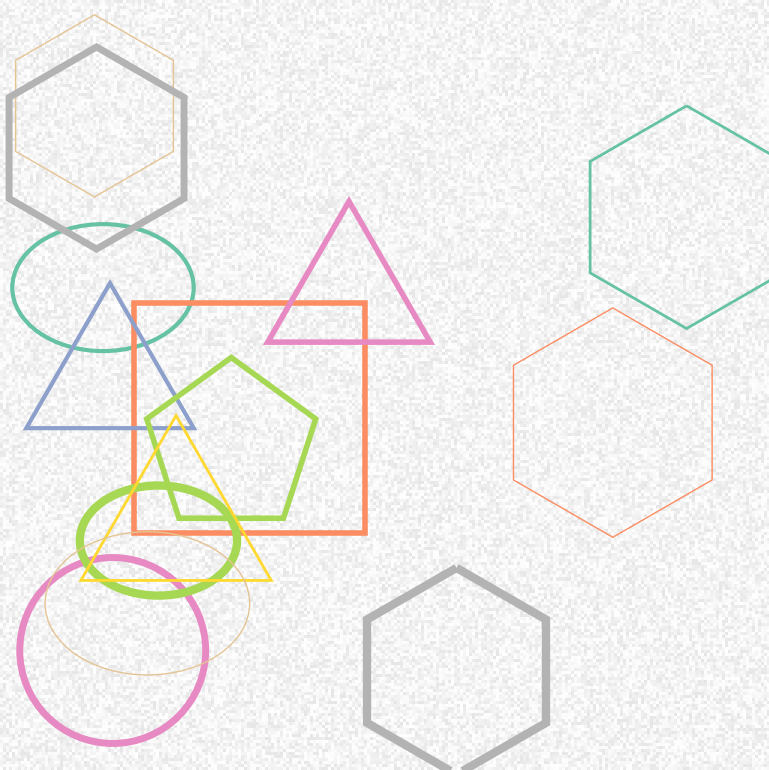[{"shape": "hexagon", "thickness": 1, "radius": 0.72, "center": [0.892, 0.718]}, {"shape": "oval", "thickness": 1.5, "radius": 0.59, "center": [0.134, 0.626]}, {"shape": "hexagon", "thickness": 0.5, "radius": 0.74, "center": [0.796, 0.451]}, {"shape": "square", "thickness": 2, "radius": 0.75, "center": [0.324, 0.457]}, {"shape": "triangle", "thickness": 1.5, "radius": 0.63, "center": [0.143, 0.507]}, {"shape": "circle", "thickness": 2.5, "radius": 0.6, "center": [0.146, 0.155]}, {"shape": "triangle", "thickness": 2, "radius": 0.61, "center": [0.453, 0.617]}, {"shape": "oval", "thickness": 3, "radius": 0.51, "center": [0.206, 0.298]}, {"shape": "pentagon", "thickness": 2, "radius": 0.58, "center": [0.3, 0.42]}, {"shape": "triangle", "thickness": 1, "radius": 0.71, "center": [0.229, 0.318]}, {"shape": "hexagon", "thickness": 0.5, "radius": 0.59, "center": [0.123, 0.863]}, {"shape": "oval", "thickness": 0.5, "radius": 0.66, "center": [0.191, 0.216]}, {"shape": "hexagon", "thickness": 2.5, "radius": 0.66, "center": [0.125, 0.808]}, {"shape": "hexagon", "thickness": 3, "radius": 0.67, "center": [0.593, 0.128]}]